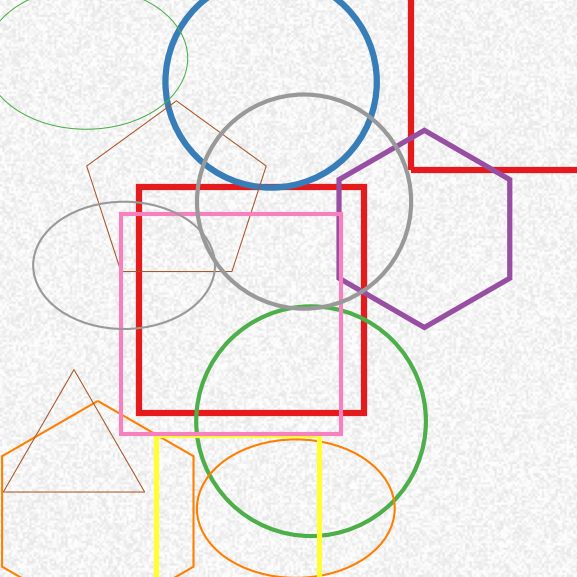[{"shape": "square", "thickness": 3, "radius": 0.87, "center": [0.886, 0.879]}, {"shape": "square", "thickness": 3, "radius": 0.98, "center": [0.435, 0.479]}, {"shape": "circle", "thickness": 3, "radius": 0.91, "center": [0.469, 0.857]}, {"shape": "oval", "thickness": 0.5, "radius": 0.88, "center": [0.149, 0.898]}, {"shape": "circle", "thickness": 2, "radius": 0.99, "center": [0.539, 0.27]}, {"shape": "hexagon", "thickness": 2.5, "radius": 0.85, "center": [0.735, 0.603]}, {"shape": "oval", "thickness": 1, "radius": 0.86, "center": [0.512, 0.118]}, {"shape": "hexagon", "thickness": 1, "radius": 0.96, "center": [0.169, 0.114]}, {"shape": "square", "thickness": 2.5, "radius": 0.71, "center": [0.411, 0.103]}, {"shape": "triangle", "thickness": 0.5, "radius": 0.71, "center": [0.128, 0.218]}, {"shape": "pentagon", "thickness": 0.5, "radius": 0.82, "center": [0.306, 0.661]}, {"shape": "square", "thickness": 2, "radius": 0.95, "center": [0.4, 0.438]}, {"shape": "oval", "thickness": 1, "radius": 0.79, "center": [0.215, 0.54]}, {"shape": "circle", "thickness": 2, "radius": 0.93, "center": [0.527, 0.65]}]